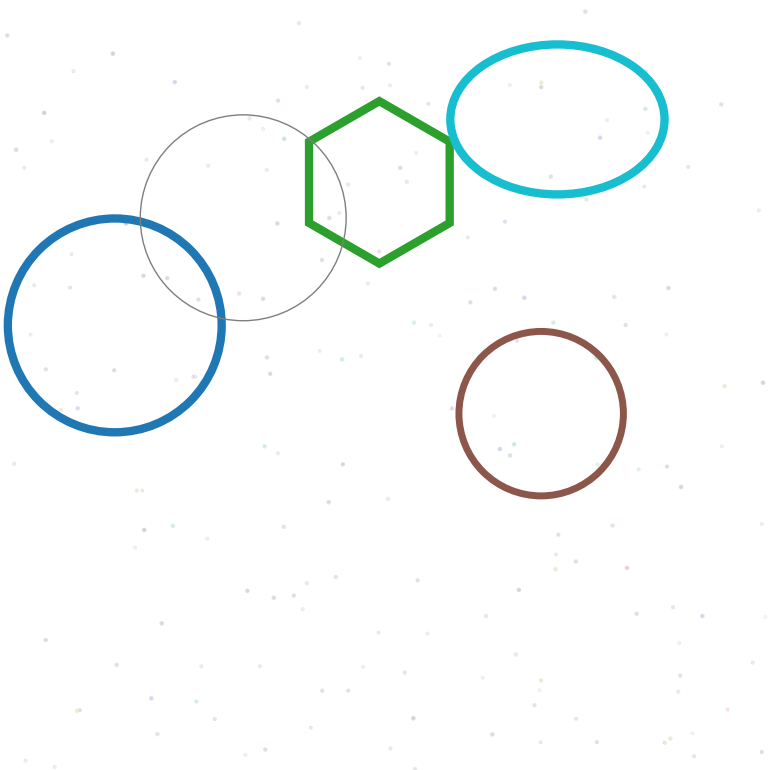[{"shape": "circle", "thickness": 3, "radius": 0.69, "center": [0.149, 0.577]}, {"shape": "hexagon", "thickness": 3, "radius": 0.53, "center": [0.493, 0.763]}, {"shape": "circle", "thickness": 2.5, "radius": 0.53, "center": [0.703, 0.463]}, {"shape": "circle", "thickness": 0.5, "radius": 0.67, "center": [0.316, 0.717]}, {"shape": "oval", "thickness": 3, "radius": 0.7, "center": [0.724, 0.845]}]